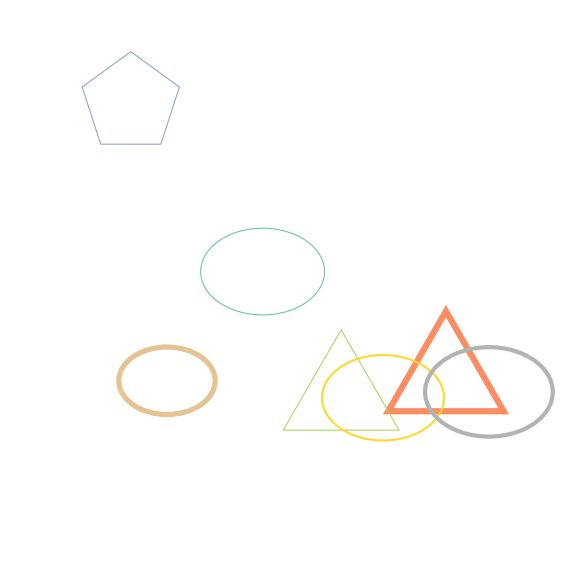[{"shape": "oval", "thickness": 0.5, "radius": 0.54, "center": [0.455, 0.529]}, {"shape": "triangle", "thickness": 3, "radius": 0.58, "center": [0.772, 0.345]}, {"shape": "pentagon", "thickness": 0.5, "radius": 0.44, "center": [0.226, 0.821]}, {"shape": "triangle", "thickness": 0.5, "radius": 0.58, "center": [0.591, 0.312]}, {"shape": "oval", "thickness": 1, "radius": 0.53, "center": [0.663, 0.31]}, {"shape": "oval", "thickness": 2.5, "radius": 0.42, "center": [0.289, 0.34]}, {"shape": "oval", "thickness": 2, "radius": 0.55, "center": [0.847, 0.321]}]